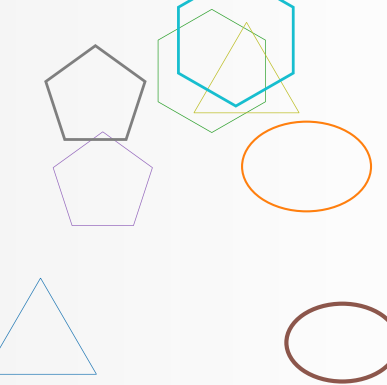[{"shape": "triangle", "thickness": 0.5, "radius": 0.83, "center": [0.105, 0.111]}, {"shape": "oval", "thickness": 1.5, "radius": 0.83, "center": [0.791, 0.568]}, {"shape": "hexagon", "thickness": 0.5, "radius": 0.8, "center": [0.547, 0.816]}, {"shape": "pentagon", "thickness": 0.5, "radius": 0.67, "center": [0.265, 0.523]}, {"shape": "oval", "thickness": 3, "radius": 0.72, "center": [0.883, 0.11]}, {"shape": "pentagon", "thickness": 2, "radius": 0.67, "center": [0.246, 0.747]}, {"shape": "triangle", "thickness": 0.5, "radius": 0.78, "center": [0.636, 0.785]}, {"shape": "hexagon", "thickness": 2, "radius": 0.86, "center": [0.609, 0.896]}]